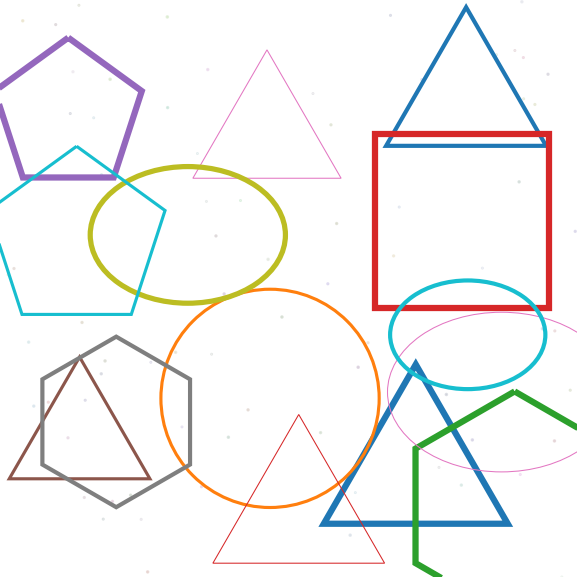[{"shape": "triangle", "thickness": 3, "radius": 0.92, "center": [0.72, 0.184]}, {"shape": "triangle", "thickness": 2, "radius": 0.8, "center": [0.807, 0.827]}, {"shape": "circle", "thickness": 1.5, "radius": 0.94, "center": [0.468, 0.309]}, {"shape": "hexagon", "thickness": 3, "radius": 0.99, "center": [0.891, 0.123]}, {"shape": "triangle", "thickness": 0.5, "radius": 0.86, "center": [0.517, 0.11]}, {"shape": "square", "thickness": 3, "radius": 0.75, "center": [0.801, 0.617]}, {"shape": "pentagon", "thickness": 3, "radius": 0.67, "center": [0.118, 0.8]}, {"shape": "triangle", "thickness": 1.5, "radius": 0.7, "center": [0.138, 0.24]}, {"shape": "triangle", "thickness": 0.5, "radius": 0.74, "center": [0.462, 0.765]}, {"shape": "oval", "thickness": 0.5, "radius": 0.99, "center": [0.868, 0.32]}, {"shape": "hexagon", "thickness": 2, "radius": 0.74, "center": [0.201, 0.269]}, {"shape": "oval", "thickness": 2.5, "radius": 0.85, "center": [0.325, 0.592]}, {"shape": "oval", "thickness": 2, "radius": 0.67, "center": [0.81, 0.419]}, {"shape": "pentagon", "thickness": 1.5, "radius": 0.8, "center": [0.133, 0.585]}]